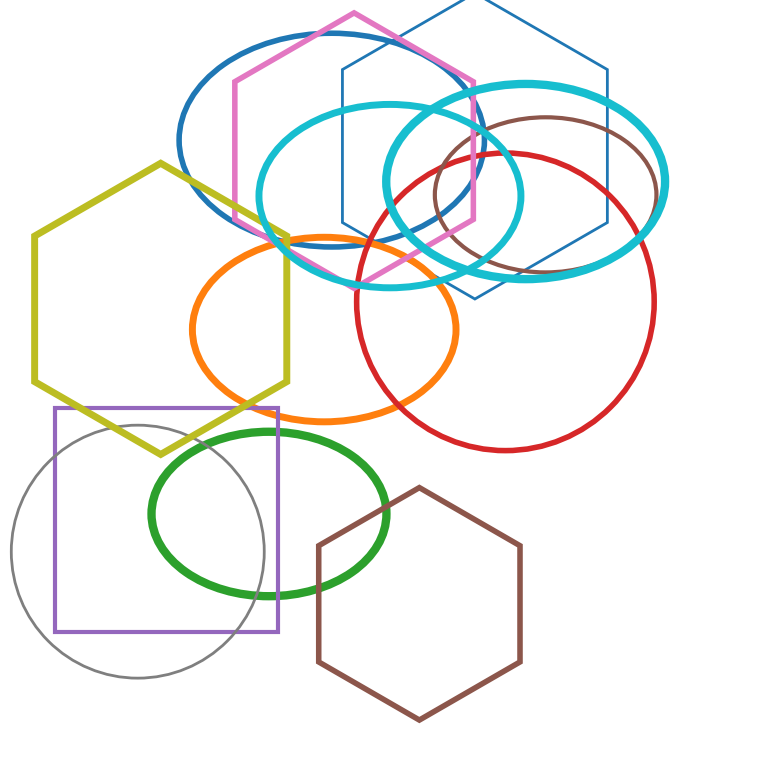[{"shape": "oval", "thickness": 2, "radius": 0.99, "center": [0.431, 0.818]}, {"shape": "hexagon", "thickness": 1, "radius": 0.99, "center": [0.617, 0.81]}, {"shape": "oval", "thickness": 2.5, "radius": 0.86, "center": [0.421, 0.572]}, {"shape": "oval", "thickness": 3, "radius": 0.76, "center": [0.349, 0.333]}, {"shape": "circle", "thickness": 2, "radius": 0.97, "center": [0.656, 0.608]}, {"shape": "square", "thickness": 1.5, "radius": 0.72, "center": [0.216, 0.325]}, {"shape": "hexagon", "thickness": 2, "radius": 0.75, "center": [0.545, 0.216]}, {"shape": "oval", "thickness": 1.5, "radius": 0.72, "center": [0.709, 0.747]}, {"shape": "hexagon", "thickness": 2, "radius": 0.89, "center": [0.46, 0.804]}, {"shape": "circle", "thickness": 1, "radius": 0.82, "center": [0.179, 0.284]}, {"shape": "hexagon", "thickness": 2.5, "radius": 0.95, "center": [0.209, 0.599]}, {"shape": "oval", "thickness": 3, "radius": 0.91, "center": [0.683, 0.764]}, {"shape": "oval", "thickness": 2.5, "radius": 0.85, "center": [0.506, 0.745]}]